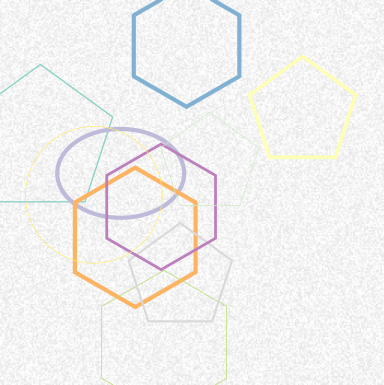[{"shape": "pentagon", "thickness": 1, "radius": 0.99, "center": [0.105, 0.635]}, {"shape": "pentagon", "thickness": 2.5, "radius": 0.72, "center": [0.786, 0.709]}, {"shape": "oval", "thickness": 3, "radius": 0.82, "center": [0.313, 0.55]}, {"shape": "hexagon", "thickness": 3, "radius": 0.79, "center": [0.485, 0.881]}, {"shape": "hexagon", "thickness": 3, "radius": 0.91, "center": [0.351, 0.384]}, {"shape": "hexagon", "thickness": 0.5, "radius": 0.94, "center": [0.426, 0.111]}, {"shape": "pentagon", "thickness": 1.5, "radius": 0.71, "center": [0.468, 0.28]}, {"shape": "hexagon", "thickness": 2, "radius": 0.82, "center": [0.418, 0.463]}, {"shape": "pentagon", "thickness": 0.5, "radius": 0.67, "center": [0.545, 0.575]}, {"shape": "circle", "thickness": 0.5, "radius": 0.89, "center": [0.244, 0.494]}]